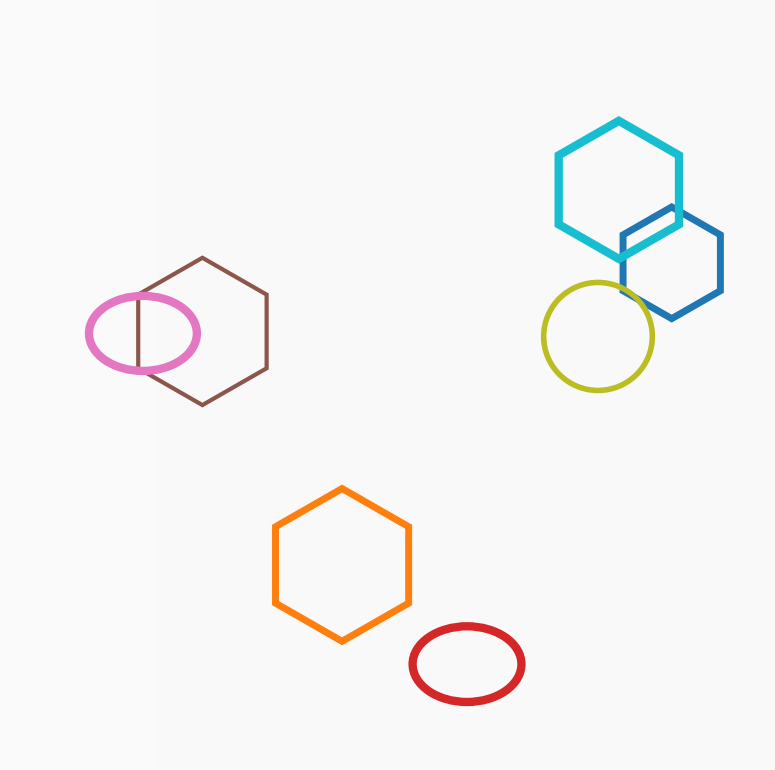[{"shape": "hexagon", "thickness": 2.5, "radius": 0.36, "center": [0.867, 0.659]}, {"shape": "hexagon", "thickness": 2.5, "radius": 0.5, "center": [0.441, 0.266]}, {"shape": "oval", "thickness": 3, "radius": 0.35, "center": [0.603, 0.137]}, {"shape": "hexagon", "thickness": 1.5, "radius": 0.48, "center": [0.261, 0.57]}, {"shape": "oval", "thickness": 3, "radius": 0.35, "center": [0.184, 0.567]}, {"shape": "circle", "thickness": 2, "radius": 0.35, "center": [0.772, 0.563]}, {"shape": "hexagon", "thickness": 3, "radius": 0.45, "center": [0.799, 0.753]}]